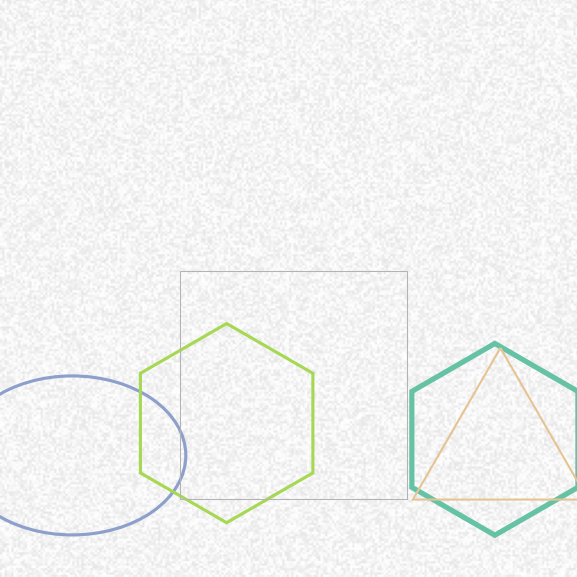[{"shape": "hexagon", "thickness": 2.5, "radius": 0.83, "center": [0.857, 0.238]}, {"shape": "oval", "thickness": 1.5, "radius": 0.98, "center": [0.125, 0.211]}, {"shape": "hexagon", "thickness": 1.5, "radius": 0.86, "center": [0.392, 0.266]}, {"shape": "triangle", "thickness": 1, "radius": 0.88, "center": [0.867, 0.222]}, {"shape": "square", "thickness": 0.5, "radius": 0.99, "center": [0.508, 0.333]}]